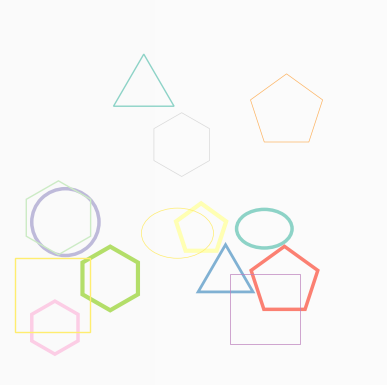[{"shape": "triangle", "thickness": 1, "radius": 0.45, "center": [0.371, 0.769]}, {"shape": "oval", "thickness": 2.5, "radius": 0.36, "center": [0.682, 0.406]}, {"shape": "pentagon", "thickness": 3, "radius": 0.34, "center": [0.519, 0.404]}, {"shape": "circle", "thickness": 2.5, "radius": 0.43, "center": [0.169, 0.423]}, {"shape": "pentagon", "thickness": 2.5, "radius": 0.45, "center": [0.734, 0.27]}, {"shape": "triangle", "thickness": 2, "radius": 0.41, "center": [0.582, 0.283]}, {"shape": "pentagon", "thickness": 0.5, "radius": 0.49, "center": [0.739, 0.71]}, {"shape": "hexagon", "thickness": 3, "radius": 0.41, "center": [0.284, 0.277]}, {"shape": "hexagon", "thickness": 2.5, "radius": 0.34, "center": [0.142, 0.149]}, {"shape": "hexagon", "thickness": 0.5, "radius": 0.41, "center": [0.469, 0.624]}, {"shape": "square", "thickness": 0.5, "radius": 0.45, "center": [0.683, 0.197]}, {"shape": "hexagon", "thickness": 1, "radius": 0.48, "center": [0.151, 0.434]}, {"shape": "oval", "thickness": 0.5, "radius": 0.47, "center": [0.458, 0.394]}, {"shape": "square", "thickness": 1, "radius": 0.49, "center": [0.136, 0.234]}]